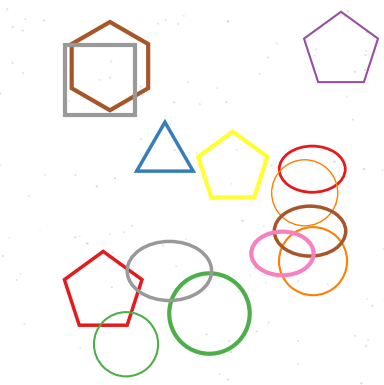[{"shape": "oval", "thickness": 2, "radius": 0.43, "center": [0.811, 0.561]}, {"shape": "pentagon", "thickness": 2.5, "radius": 0.53, "center": [0.268, 0.241]}, {"shape": "triangle", "thickness": 2.5, "radius": 0.42, "center": [0.428, 0.598]}, {"shape": "circle", "thickness": 3, "radius": 0.52, "center": [0.544, 0.186]}, {"shape": "circle", "thickness": 1.5, "radius": 0.42, "center": [0.327, 0.106]}, {"shape": "pentagon", "thickness": 1.5, "radius": 0.51, "center": [0.886, 0.868]}, {"shape": "circle", "thickness": 1.5, "radius": 0.44, "center": [0.813, 0.322]}, {"shape": "circle", "thickness": 1, "radius": 0.43, "center": [0.791, 0.499]}, {"shape": "pentagon", "thickness": 3, "radius": 0.47, "center": [0.605, 0.563]}, {"shape": "hexagon", "thickness": 3, "radius": 0.57, "center": [0.286, 0.828]}, {"shape": "oval", "thickness": 2.5, "radius": 0.46, "center": [0.805, 0.4]}, {"shape": "oval", "thickness": 3, "radius": 0.41, "center": [0.734, 0.342]}, {"shape": "square", "thickness": 3, "radius": 0.45, "center": [0.259, 0.793]}, {"shape": "oval", "thickness": 2.5, "radius": 0.55, "center": [0.44, 0.296]}]